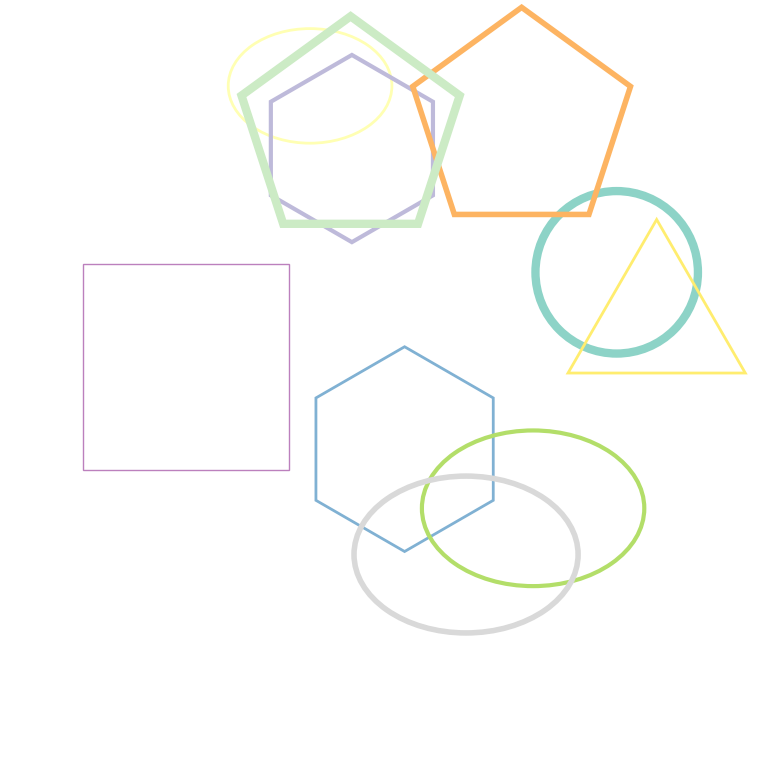[{"shape": "circle", "thickness": 3, "radius": 0.53, "center": [0.801, 0.646]}, {"shape": "oval", "thickness": 1, "radius": 0.53, "center": [0.403, 0.888]}, {"shape": "hexagon", "thickness": 1.5, "radius": 0.61, "center": [0.457, 0.807]}, {"shape": "hexagon", "thickness": 1, "radius": 0.66, "center": [0.525, 0.417]}, {"shape": "pentagon", "thickness": 2, "radius": 0.74, "center": [0.677, 0.842]}, {"shape": "oval", "thickness": 1.5, "radius": 0.72, "center": [0.692, 0.34]}, {"shape": "oval", "thickness": 2, "radius": 0.73, "center": [0.605, 0.28]}, {"shape": "square", "thickness": 0.5, "radius": 0.67, "center": [0.242, 0.523]}, {"shape": "pentagon", "thickness": 3, "radius": 0.74, "center": [0.455, 0.83]}, {"shape": "triangle", "thickness": 1, "radius": 0.66, "center": [0.853, 0.582]}]